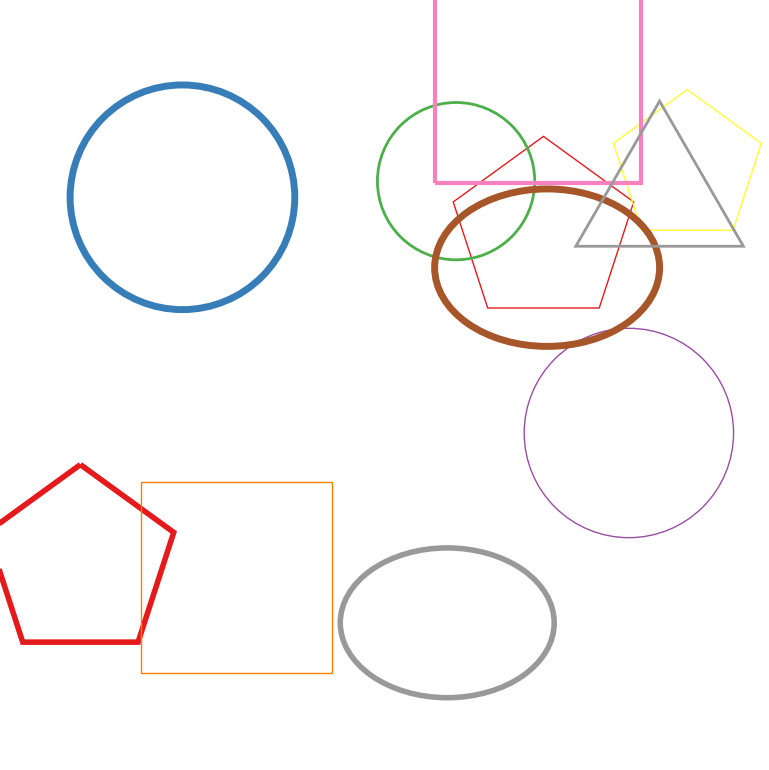[{"shape": "pentagon", "thickness": 0.5, "radius": 0.62, "center": [0.706, 0.7]}, {"shape": "pentagon", "thickness": 2, "radius": 0.64, "center": [0.104, 0.269]}, {"shape": "circle", "thickness": 2.5, "radius": 0.73, "center": [0.237, 0.744]}, {"shape": "circle", "thickness": 1, "radius": 0.51, "center": [0.592, 0.765]}, {"shape": "circle", "thickness": 0.5, "radius": 0.68, "center": [0.817, 0.438]}, {"shape": "square", "thickness": 0.5, "radius": 0.62, "center": [0.307, 0.25]}, {"shape": "pentagon", "thickness": 0.5, "radius": 0.5, "center": [0.893, 0.783]}, {"shape": "oval", "thickness": 2.5, "radius": 0.73, "center": [0.711, 0.652]}, {"shape": "square", "thickness": 1.5, "radius": 0.67, "center": [0.699, 0.897]}, {"shape": "oval", "thickness": 2, "radius": 0.69, "center": [0.581, 0.191]}, {"shape": "triangle", "thickness": 1, "radius": 0.63, "center": [0.857, 0.743]}]